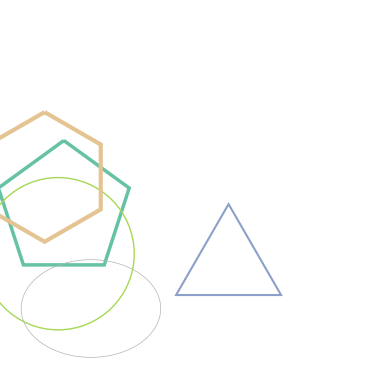[{"shape": "pentagon", "thickness": 2.5, "radius": 0.89, "center": [0.166, 0.456]}, {"shape": "triangle", "thickness": 1.5, "radius": 0.79, "center": [0.594, 0.312]}, {"shape": "circle", "thickness": 1, "radius": 0.99, "center": [0.151, 0.341]}, {"shape": "hexagon", "thickness": 3, "radius": 0.84, "center": [0.116, 0.54]}, {"shape": "oval", "thickness": 0.5, "radius": 0.91, "center": [0.236, 0.199]}]